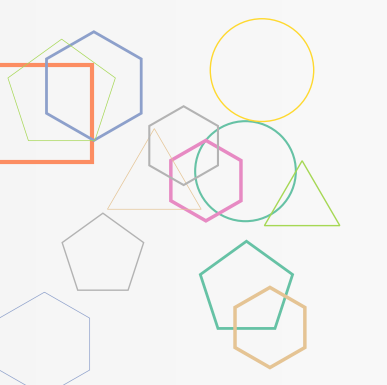[{"shape": "pentagon", "thickness": 2, "radius": 0.63, "center": [0.636, 0.248]}, {"shape": "circle", "thickness": 1.5, "radius": 0.65, "center": [0.634, 0.555]}, {"shape": "square", "thickness": 3, "radius": 0.63, "center": [0.111, 0.706]}, {"shape": "hexagon", "thickness": 2, "radius": 0.71, "center": [0.242, 0.776]}, {"shape": "hexagon", "thickness": 0.5, "radius": 0.67, "center": [0.115, 0.106]}, {"shape": "hexagon", "thickness": 2.5, "radius": 0.52, "center": [0.531, 0.531]}, {"shape": "pentagon", "thickness": 0.5, "radius": 0.73, "center": [0.159, 0.753]}, {"shape": "triangle", "thickness": 1, "radius": 0.56, "center": [0.78, 0.47]}, {"shape": "circle", "thickness": 1, "radius": 0.67, "center": [0.676, 0.818]}, {"shape": "hexagon", "thickness": 2.5, "radius": 0.52, "center": [0.697, 0.149]}, {"shape": "triangle", "thickness": 0.5, "radius": 0.7, "center": [0.398, 0.526]}, {"shape": "pentagon", "thickness": 1, "radius": 0.55, "center": [0.266, 0.336]}, {"shape": "hexagon", "thickness": 1.5, "radius": 0.51, "center": [0.474, 0.622]}]